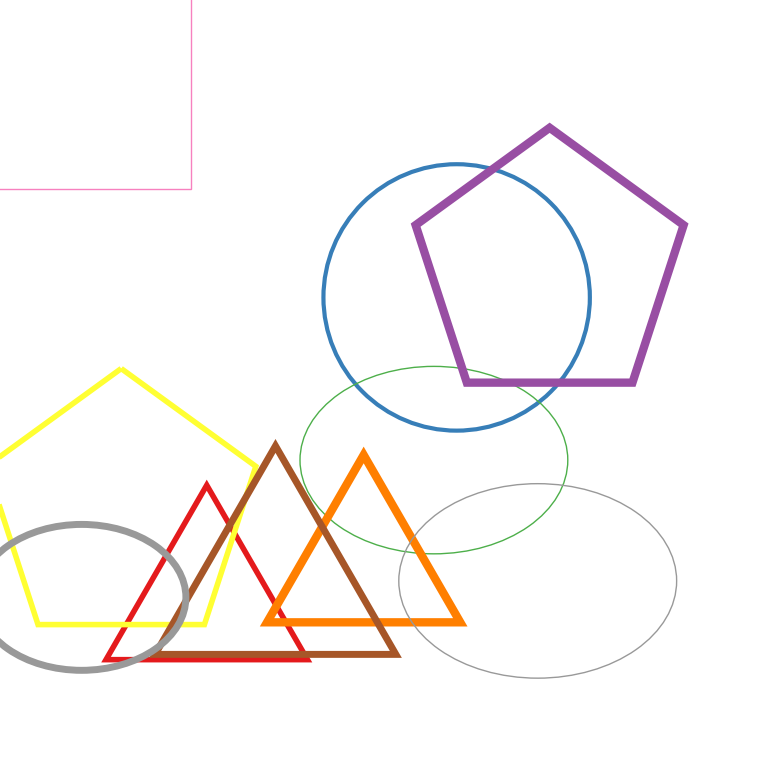[{"shape": "triangle", "thickness": 2, "radius": 0.76, "center": [0.269, 0.219]}, {"shape": "circle", "thickness": 1.5, "radius": 0.86, "center": [0.593, 0.614]}, {"shape": "oval", "thickness": 0.5, "radius": 0.87, "center": [0.564, 0.402]}, {"shape": "pentagon", "thickness": 3, "radius": 0.91, "center": [0.714, 0.651]}, {"shape": "triangle", "thickness": 3, "radius": 0.72, "center": [0.472, 0.264]}, {"shape": "pentagon", "thickness": 2, "radius": 0.92, "center": [0.157, 0.338]}, {"shape": "triangle", "thickness": 2.5, "radius": 0.9, "center": [0.358, 0.24]}, {"shape": "square", "thickness": 0.5, "radius": 0.68, "center": [0.114, 0.889]}, {"shape": "oval", "thickness": 0.5, "radius": 0.9, "center": [0.698, 0.246]}, {"shape": "oval", "thickness": 2.5, "radius": 0.68, "center": [0.106, 0.224]}]